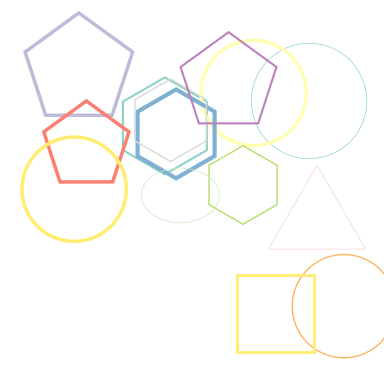[{"shape": "circle", "thickness": 0.5, "radius": 0.75, "center": [0.803, 0.738]}, {"shape": "hexagon", "thickness": 1.5, "radius": 0.63, "center": [0.428, 0.673]}, {"shape": "circle", "thickness": 2.5, "radius": 0.68, "center": [0.659, 0.759]}, {"shape": "pentagon", "thickness": 2.5, "radius": 0.73, "center": [0.205, 0.82]}, {"shape": "pentagon", "thickness": 2.5, "radius": 0.58, "center": [0.224, 0.622]}, {"shape": "hexagon", "thickness": 3, "radius": 0.58, "center": [0.457, 0.652]}, {"shape": "circle", "thickness": 1, "radius": 0.67, "center": [0.893, 0.205]}, {"shape": "hexagon", "thickness": 1, "radius": 0.51, "center": [0.631, 0.52]}, {"shape": "triangle", "thickness": 0.5, "radius": 0.73, "center": [0.823, 0.426]}, {"shape": "hexagon", "thickness": 1, "radius": 0.54, "center": [0.443, 0.688]}, {"shape": "pentagon", "thickness": 1.5, "radius": 0.65, "center": [0.594, 0.785]}, {"shape": "oval", "thickness": 0.5, "radius": 0.51, "center": [0.468, 0.492]}, {"shape": "square", "thickness": 2, "radius": 0.5, "center": [0.716, 0.186]}, {"shape": "circle", "thickness": 2.5, "radius": 0.68, "center": [0.193, 0.509]}]